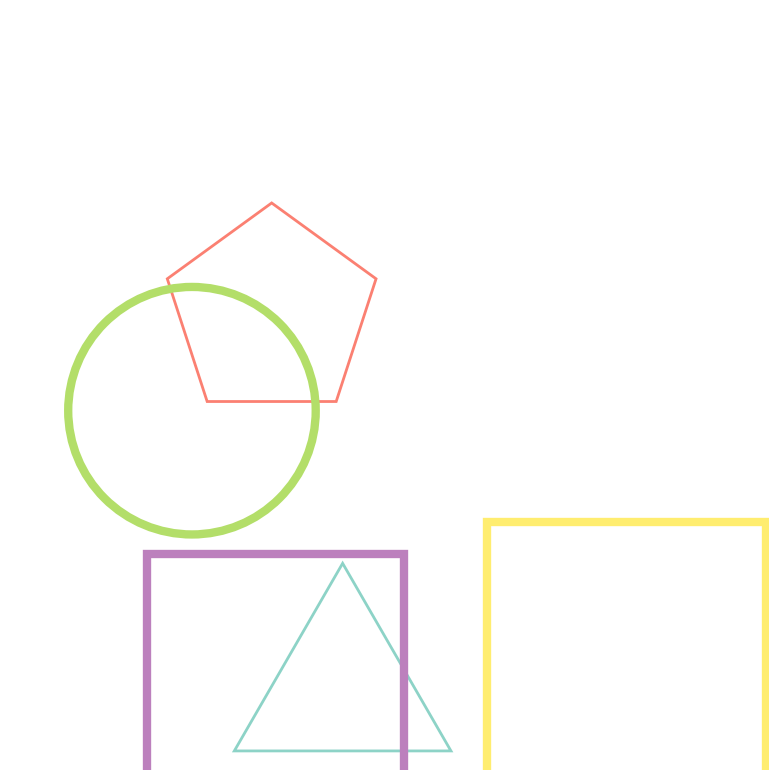[{"shape": "triangle", "thickness": 1, "radius": 0.81, "center": [0.445, 0.106]}, {"shape": "pentagon", "thickness": 1, "radius": 0.71, "center": [0.353, 0.594]}, {"shape": "circle", "thickness": 3, "radius": 0.8, "center": [0.249, 0.467]}, {"shape": "square", "thickness": 3, "radius": 0.83, "center": [0.358, 0.114]}, {"shape": "square", "thickness": 3, "radius": 0.9, "center": [0.814, 0.141]}]